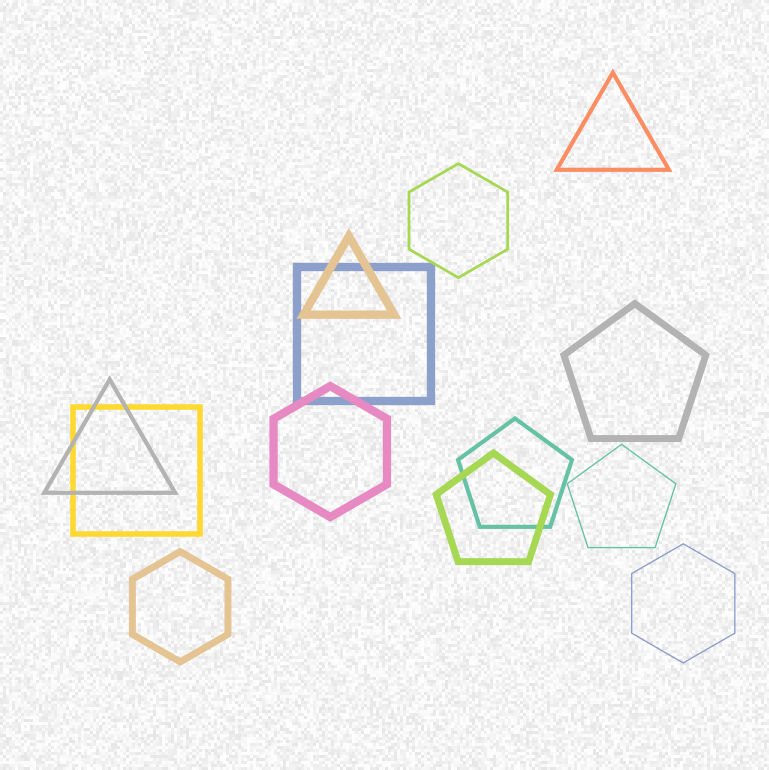[{"shape": "pentagon", "thickness": 1.5, "radius": 0.39, "center": [0.669, 0.379]}, {"shape": "pentagon", "thickness": 0.5, "radius": 0.37, "center": [0.807, 0.349]}, {"shape": "triangle", "thickness": 1.5, "radius": 0.42, "center": [0.796, 0.822]}, {"shape": "hexagon", "thickness": 0.5, "radius": 0.39, "center": [0.887, 0.216]}, {"shape": "square", "thickness": 3, "radius": 0.44, "center": [0.473, 0.566]}, {"shape": "hexagon", "thickness": 3, "radius": 0.43, "center": [0.429, 0.414]}, {"shape": "hexagon", "thickness": 1, "radius": 0.37, "center": [0.595, 0.713]}, {"shape": "pentagon", "thickness": 2.5, "radius": 0.39, "center": [0.641, 0.334]}, {"shape": "square", "thickness": 2, "radius": 0.41, "center": [0.178, 0.389]}, {"shape": "triangle", "thickness": 3, "radius": 0.34, "center": [0.453, 0.625]}, {"shape": "hexagon", "thickness": 2.5, "radius": 0.36, "center": [0.234, 0.212]}, {"shape": "pentagon", "thickness": 2.5, "radius": 0.48, "center": [0.824, 0.509]}, {"shape": "triangle", "thickness": 1.5, "radius": 0.49, "center": [0.142, 0.409]}]